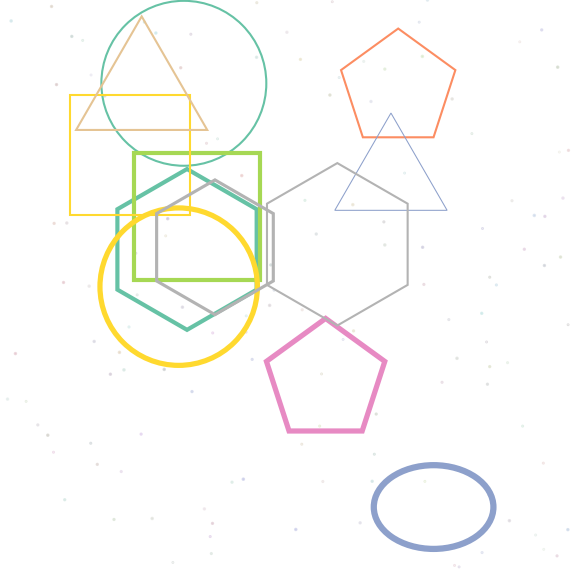[{"shape": "circle", "thickness": 1, "radius": 0.71, "center": [0.318, 0.855]}, {"shape": "hexagon", "thickness": 2, "radius": 0.7, "center": [0.324, 0.567]}, {"shape": "pentagon", "thickness": 1, "radius": 0.52, "center": [0.69, 0.846]}, {"shape": "triangle", "thickness": 0.5, "radius": 0.56, "center": [0.677, 0.691]}, {"shape": "oval", "thickness": 3, "radius": 0.52, "center": [0.751, 0.121]}, {"shape": "pentagon", "thickness": 2.5, "radius": 0.54, "center": [0.564, 0.34]}, {"shape": "square", "thickness": 2, "radius": 0.55, "center": [0.341, 0.624]}, {"shape": "square", "thickness": 1, "radius": 0.52, "center": [0.225, 0.731]}, {"shape": "circle", "thickness": 2.5, "radius": 0.68, "center": [0.309, 0.503]}, {"shape": "triangle", "thickness": 1, "radius": 0.66, "center": [0.245, 0.84]}, {"shape": "hexagon", "thickness": 1, "radius": 0.7, "center": [0.584, 0.576]}, {"shape": "hexagon", "thickness": 1.5, "radius": 0.58, "center": [0.372, 0.571]}]